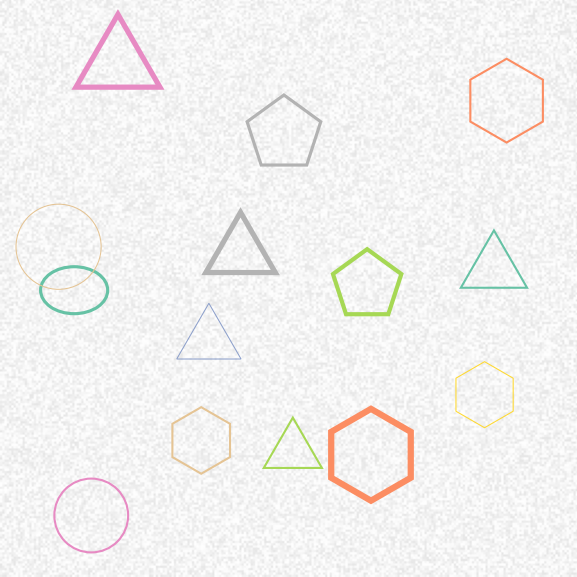[{"shape": "triangle", "thickness": 1, "radius": 0.33, "center": [0.855, 0.534]}, {"shape": "oval", "thickness": 1.5, "radius": 0.29, "center": [0.128, 0.497]}, {"shape": "hexagon", "thickness": 3, "radius": 0.4, "center": [0.642, 0.212]}, {"shape": "hexagon", "thickness": 1, "radius": 0.36, "center": [0.877, 0.825]}, {"shape": "triangle", "thickness": 0.5, "radius": 0.32, "center": [0.362, 0.41]}, {"shape": "circle", "thickness": 1, "radius": 0.32, "center": [0.158, 0.106]}, {"shape": "triangle", "thickness": 2.5, "radius": 0.42, "center": [0.204, 0.89]}, {"shape": "pentagon", "thickness": 2, "radius": 0.31, "center": [0.636, 0.505]}, {"shape": "triangle", "thickness": 1, "radius": 0.29, "center": [0.507, 0.218]}, {"shape": "hexagon", "thickness": 0.5, "radius": 0.29, "center": [0.839, 0.316]}, {"shape": "hexagon", "thickness": 1, "radius": 0.29, "center": [0.348, 0.236]}, {"shape": "circle", "thickness": 0.5, "radius": 0.37, "center": [0.101, 0.572]}, {"shape": "pentagon", "thickness": 1.5, "radius": 0.34, "center": [0.492, 0.768]}, {"shape": "triangle", "thickness": 2.5, "radius": 0.35, "center": [0.417, 0.562]}]